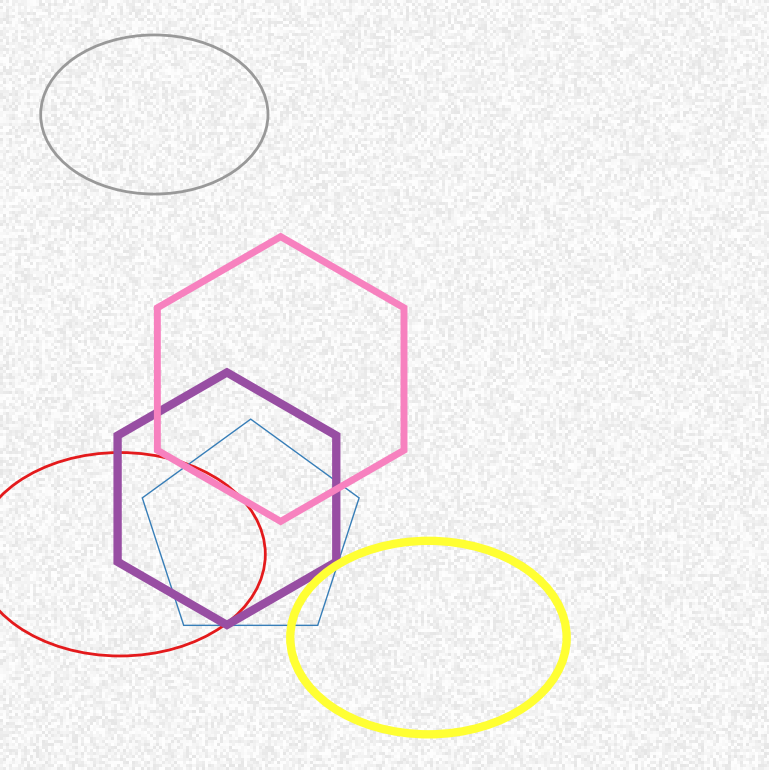[{"shape": "oval", "thickness": 1, "radius": 0.94, "center": [0.156, 0.28]}, {"shape": "pentagon", "thickness": 0.5, "radius": 0.74, "center": [0.326, 0.308]}, {"shape": "hexagon", "thickness": 3, "radius": 0.82, "center": [0.295, 0.352]}, {"shape": "oval", "thickness": 3, "radius": 0.9, "center": [0.556, 0.172]}, {"shape": "hexagon", "thickness": 2.5, "radius": 0.92, "center": [0.365, 0.508]}, {"shape": "oval", "thickness": 1, "radius": 0.74, "center": [0.2, 0.851]}]